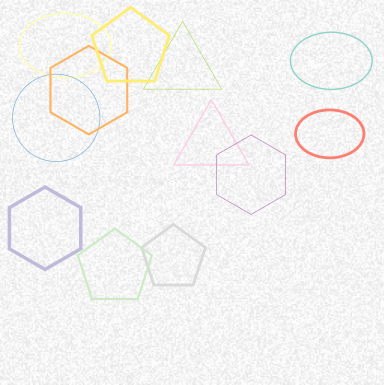[{"shape": "oval", "thickness": 1, "radius": 0.53, "center": [0.86, 0.842]}, {"shape": "oval", "thickness": 1, "radius": 0.6, "center": [0.169, 0.882]}, {"shape": "hexagon", "thickness": 2.5, "radius": 0.54, "center": [0.117, 0.407]}, {"shape": "oval", "thickness": 2, "radius": 0.44, "center": [0.856, 0.652]}, {"shape": "circle", "thickness": 0.5, "radius": 0.57, "center": [0.146, 0.694]}, {"shape": "hexagon", "thickness": 1.5, "radius": 0.58, "center": [0.231, 0.766]}, {"shape": "triangle", "thickness": 0.5, "radius": 0.59, "center": [0.474, 0.827]}, {"shape": "triangle", "thickness": 1, "radius": 0.57, "center": [0.549, 0.628]}, {"shape": "pentagon", "thickness": 2, "radius": 0.43, "center": [0.451, 0.33]}, {"shape": "hexagon", "thickness": 0.5, "radius": 0.52, "center": [0.652, 0.546]}, {"shape": "pentagon", "thickness": 1.5, "radius": 0.51, "center": [0.298, 0.305]}, {"shape": "pentagon", "thickness": 2, "radius": 0.53, "center": [0.339, 0.875]}]